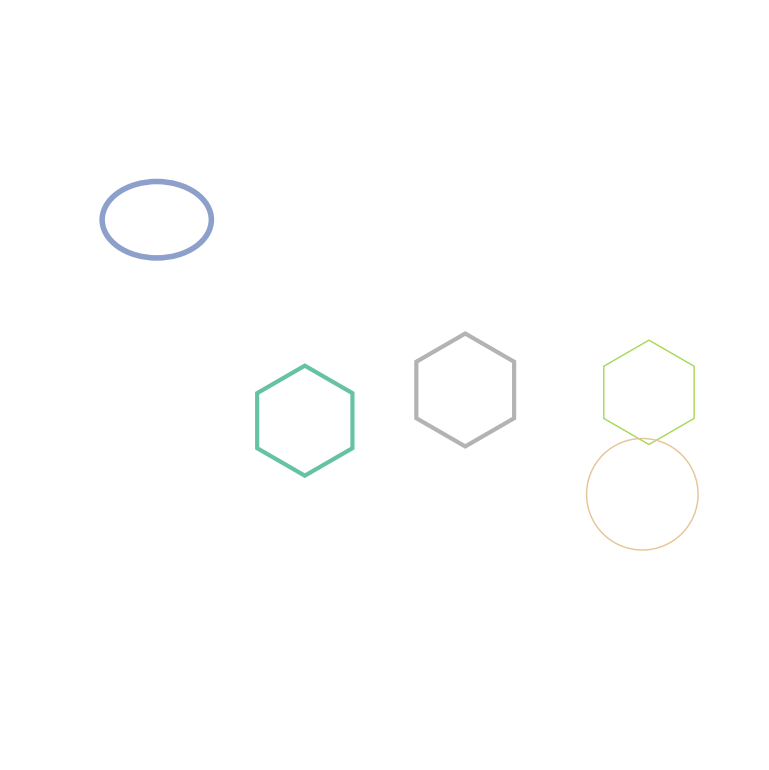[{"shape": "hexagon", "thickness": 1.5, "radius": 0.36, "center": [0.396, 0.454]}, {"shape": "oval", "thickness": 2, "radius": 0.35, "center": [0.204, 0.715]}, {"shape": "hexagon", "thickness": 0.5, "radius": 0.34, "center": [0.843, 0.49]}, {"shape": "circle", "thickness": 0.5, "radius": 0.36, "center": [0.834, 0.358]}, {"shape": "hexagon", "thickness": 1.5, "radius": 0.37, "center": [0.604, 0.494]}]